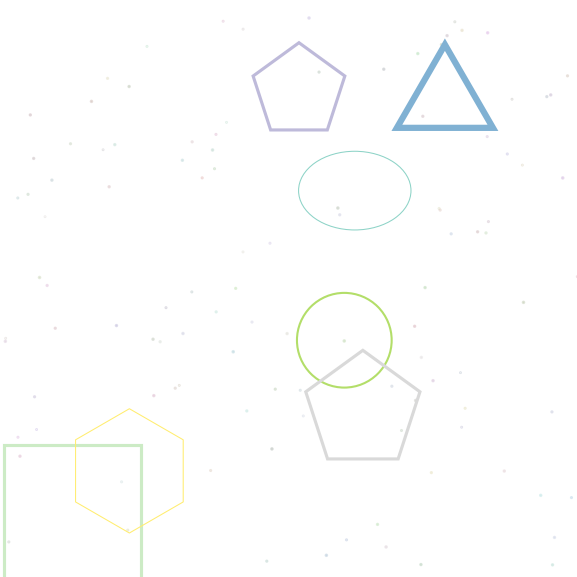[{"shape": "oval", "thickness": 0.5, "radius": 0.49, "center": [0.614, 0.669]}, {"shape": "pentagon", "thickness": 1.5, "radius": 0.42, "center": [0.518, 0.842]}, {"shape": "triangle", "thickness": 3, "radius": 0.48, "center": [0.77, 0.826]}, {"shape": "circle", "thickness": 1, "radius": 0.41, "center": [0.596, 0.41]}, {"shape": "pentagon", "thickness": 1.5, "radius": 0.52, "center": [0.628, 0.289]}, {"shape": "square", "thickness": 1.5, "radius": 0.59, "center": [0.126, 0.11]}, {"shape": "hexagon", "thickness": 0.5, "radius": 0.54, "center": [0.224, 0.184]}]